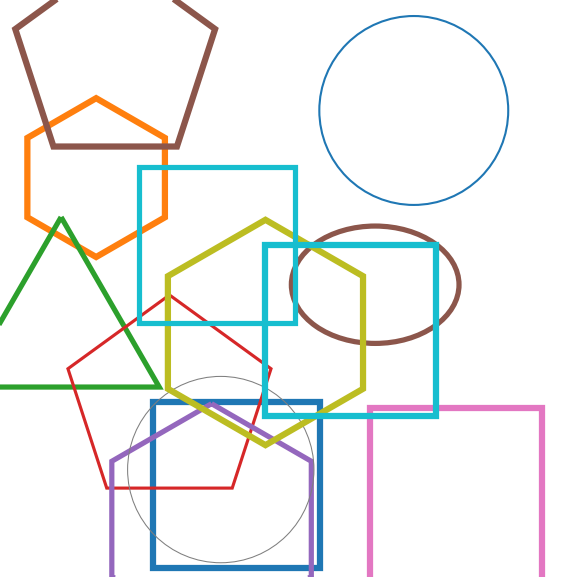[{"shape": "circle", "thickness": 1, "radius": 0.82, "center": [0.716, 0.808]}, {"shape": "square", "thickness": 3, "radius": 0.72, "center": [0.41, 0.159]}, {"shape": "hexagon", "thickness": 3, "radius": 0.69, "center": [0.166, 0.692]}, {"shape": "triangle", "thickness": 2.5, "radius": 0.98, "center": [0.106, 0.427]}, {"shape": "pentagon", "thickness": 1.5, "radius": 0.92, "center": [0.293, 0.303]}, {"shape": "hexagon", "thickness": 2.5, "radius": 1.0, "center": [0.366, 0.101]}, {"shape": "pentagon", "thickness": 3, "radius": 0.91, "center": [0.199, 0.893]}, {"shape": "oval", "thickness": 2.5, "radius": 0.73, "center": [0.65, 0.506]}, {"shape": "square", "thickness": 3, "radius": 0.75, "center": [0.79, 0.144]}, {"shape": "circle", "thickness": 0.5, "radius": 0.81, "center": [0.382, 0.186]}, {"shape": "hexagon", "thickness": 3, "radius": 0.98, "center": [0.46, 0.423]}, {"shape": "square", "thickness": 3, "radius": 0.74, "center": [0.607, 0.427]}, {"shape": "square", "thickness": 2.5, "radius": 0.68, "center": [0.375, 0.575]}]